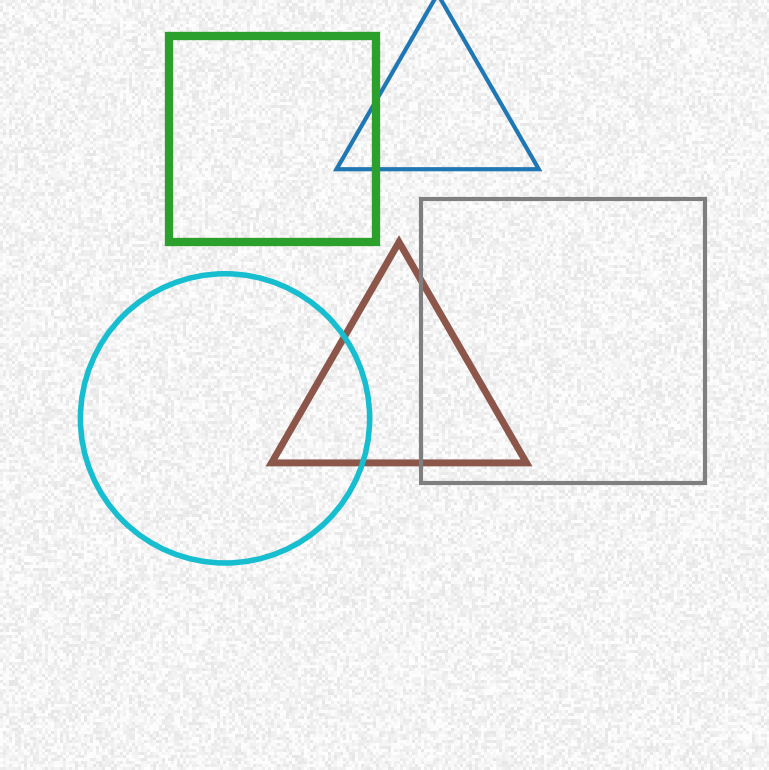[{"shape": "triangle", "thickness": 1.5, "radius": 0.76, "center": [0.568, 0.856]}, {"shape": "square", "thickness": 3, "radius": 0.67, "center": [0.354, 0.82]}, {"shape": "triangle", "thickness": 2.5, "radius": 0.96, "center": [0.518, 0.494]}, {"shape": "square", "thickness": 1.5, "radius": 0.92, "center": [0.731, 0.557]}, {"shape": "circle", "thickness": 2, "radius": 0.94, "center": [0.292, 0.457]}]